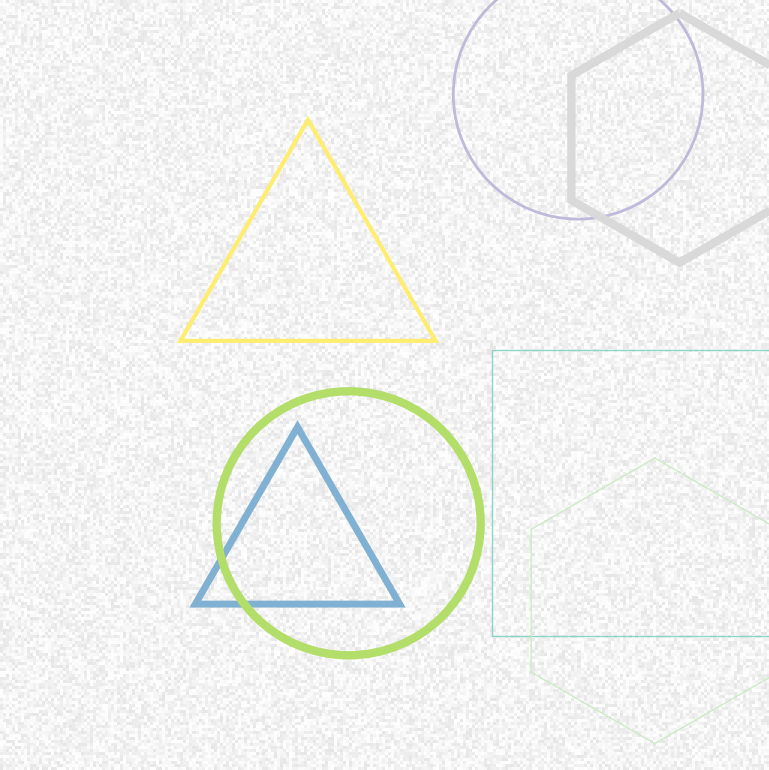[{"shape": "square", "thickness": 0.5, "radius": 0.93, "center": [0.824, 0.36]}, {"shape": "circle", "thickness": 1, "radius": 0.81, "center": [0.751, 0.878]}, {"shape": "triangle", "thickness": 2.5, "radius": 0.77, "center": [0.386, 0.292]}, {"shape": "circle", "thickness": 3, "radius": 0.86, "center": [0.453, 0.32]}, {"shape": "hexagon", "thickness": 3, "radius": 0.81, "center": [0.882, 0.821]}, {"shape": "hexagon", "thickness": 0.5, "radius": 0.93, "center": [0.85, 0.22]}, {"shape": "triangle", "thickness": 1.5, "radius": 0.96, "center": [0.4, 0.653]}]